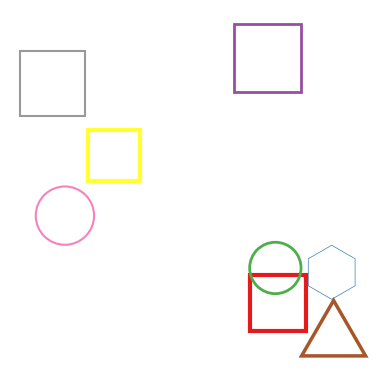[{"shape": "square", "thickness": 3, "radius": 0.36, "center": [0.723, 0.213]}, {"shape": "hexagon", "thickness": 0.5, "radius": 0.35, "center": [0.862, 0.293]}, {"shape": "circle", "thickness": 2, "radius": 0.33, "center": [0.715, 0.304]}, {"shape": "square", "thickness": 2, "radius": 0.44, "center": [0.695, 0.849]}, {"shape": "square", "thickness": 3, "radius": 0.33, "center": [0.296, 0.596]}, {"shape": "triangle", "thickness": 2.5, "radius": 0.48, "center": [0.866, 0.124]}, {"shape": "circle", "thickness": 1.5, "radius": 0.38, "center": [0.169, 0.44]}, {"shape": "square", "thickness": 1.5, "radius": 0.42, "center": [0.136, 0.783]}]